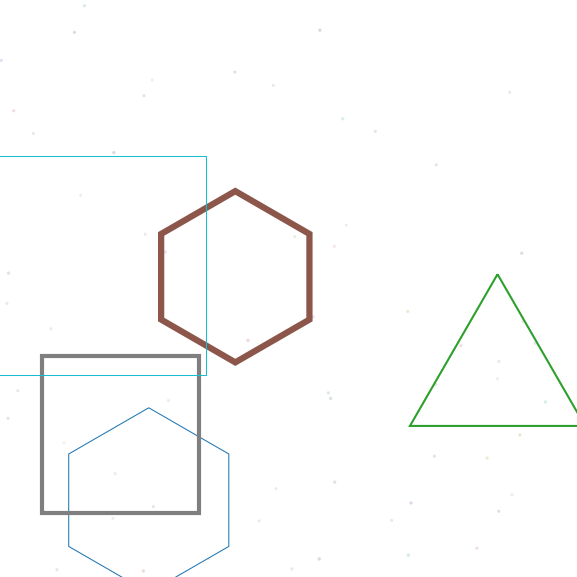[{"shape": "hexagon", "thickness": 0.5, "radius": 0.8, "center": [0.258, 0.133]}, {"shape": "triangle", "thickness": 1, "radius": 0.88, "center": [0.862, 0.349]}, {"shape": "hexagon", "thickness": 3, "radius": 0.74, "center": [0.407, 0.52]}, {"shape": "square", "thickness": 2, "radius": 0.68, "center": [0.208, 0.246]}, {"shape": "square", "thickness": 0.5, "radius": 0.94, "center": [0.168, 0.539]}]